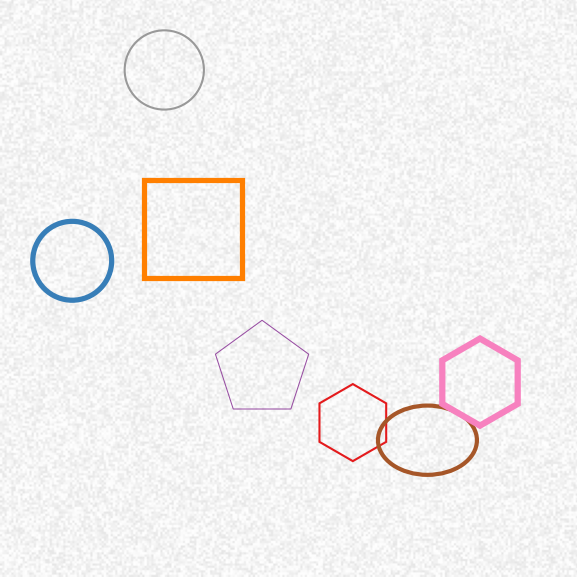[{"shape": "hexagon", "thickness": 1, "radius": 0.33, "center": [0.611, 0.267]}, {"shape": "circle", "thickness": 2.5, "radius": 0.34, "center": [0.125, 0.548]}, {"shape": "pentagon", "thickness": 0.5, "radius": 0.42, "center": [0.454, 0.36]}, {"shape": "square", "thickness": 2.5, "radius": 0.42, "center": [0.334, 0.603]}, {"shape": "oval", "thickness": 2, "radius": 0.43, "center": [0.74, 0.237]}, {"shape": "hexagon", "thickness": 3, "radius": 0.38, "center": [0.831, 0.337]}, {"shape": "circle", "thickness": 1, "radius": 0.34, "center": [0.284, 0.878]}]